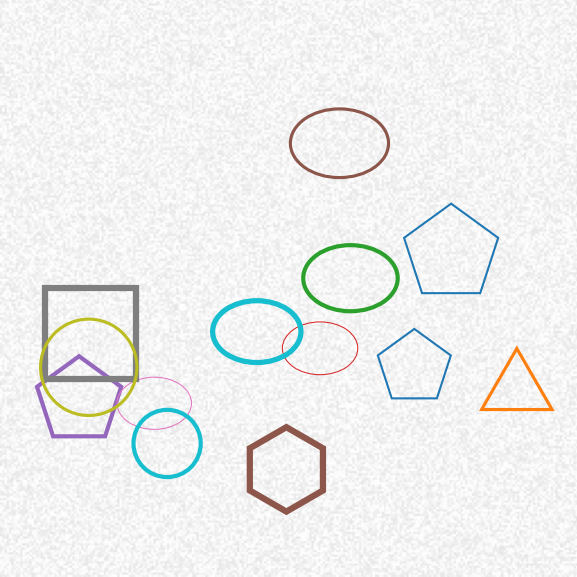[{"shape": "pentagon", "thickness": 1, "radius": 0.43, "center": [0.781, 0.561]}, {"shape": "pentagon", "thickness": 1, "radius": 0.33, "center": [0.717, 0.363]}, {"shape": "triangle", "thickness": 1.5, "radius": 0.35, "center": [0.895, 0.325]}, {"shape": "oval", "thickness": 2, "radius": 0.41, "center": [0.607, 0.517]}, {"shape": "oval", "thickness": 0.5, "radius": 0.33, "center": [0.554, 0.396]}, {"shape": "pentagon", "thickness": 2, "radius": 0.38, "center": [0.137, 0.306]}, {"shape": "hexagon", "thickness": 3, "radius": 0.37, "center": [0.496, 0.186]}, {"shape": "oval", "thickness": 1.5, "radius": 0.42, "center": [0.588, 0.751]}, {"shape": "oval", "thickness": 0.5, "radius": 0.32, "center": [0.267, 0.301]}, {"shape": "square", "thickness": 3, "radius": 0.4, "center": [0.156, 0.421]}, {"shape": "circle", "thickness": 1.5, "radius": 0.42, "center": [0.154, 0.363]}, {"shape": "oval", "thickness": 2.5, "radius": 0.38, "center": [0.445, 0.425]}, {"shape": "circle", "thickness": 2, "radius": 0.29, "center": [0.289, 0.231]}]